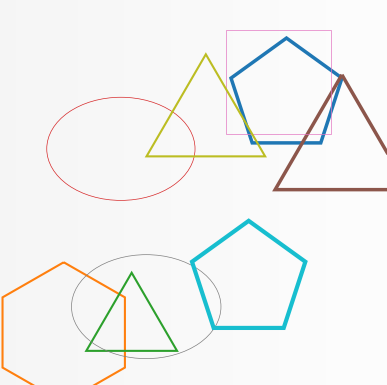[{"shape": "pentagon", "thickness": 2.5, "radius": 0.75, "center": [0.739, 0.751]}, {"shape": "hexagon", "thickness": 1.5, "radius": 0.91, "center": [0.164, 0.136]}, {"shape": "triangle", "thickness": 1.5, "radius": 0.68, "center": [0.34, 0.156]}, {"shape": "oval", "thickness": 0.5, "radius": 0.96, "center": [0.312, 0.613]}, {"shape": "triangle", "thickness": 2.5, "radius": 0.99, "center": [0.882, 0.607]}, {"shape": "square", "thickness": 0.5, "radius": 0.68, "center": [0.719, 0.787]}, {"shape": "oval", "thickness": 0.5, "radius": 0.96, "center": [0.377, 0.204]}, {"shape": "triangle", "thickness": 1.5, "radius": 0.88, "center": [0.531, 0.682]}, {"shape": "pentagon", "thickness": 3, "radius": 0.77, "center": [0.642, 0.273]}]